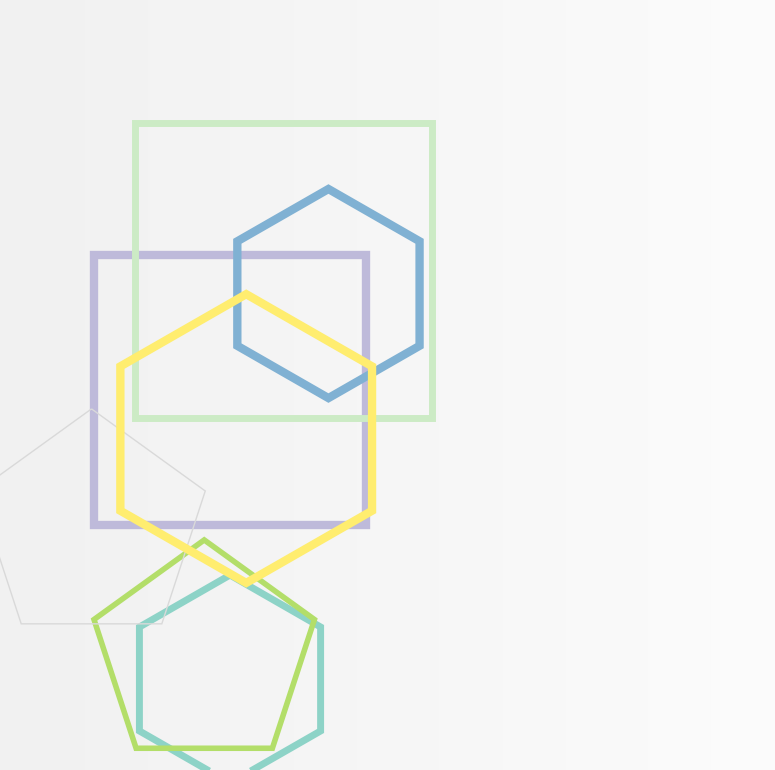[{"shape": "hexagon", "thickness": 2.5, "radius": 0.67, "center": [0.297, 0.118]}, {"shape": "square", "thickness": 3, "radius": 0.88, "center": [0.297, 0.494]}, {"shape": "hexagon", "thickness": 3, "radius": 0.68, "center": [0.424, 0.619]}, {"shape": "pentagon", "thickness": 2, "radius": 0.75, "center": [0.264, 0.149]}, {"shape": "pentagon", "thickness": 0.5, "radius": 0.77, "center": [0.118, 0.315]}, {"shape": "square", "thickness": 2.5, "radius": 0.96, "center": [0.366, 0.649]}, {"shape": "hexagon", "thickness": 3, "radius": 0.94, "center": [0.318, 0.43]}]